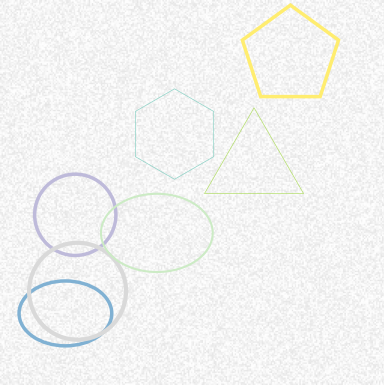[{"shape": "hexagon", "thickness": 0.5, "radius": 0.59, "center": [0.453, 0.652]}, {"shape": "circle", "thickness": 2.5, "radius": 0.53, "center": [0.196, 0.442]}, {"shape": "oval", "thickness": 2.5, "radius": 0.6, "center": [0.17, 0.186]}, {"shape": "triangle", "thickness": 0.5, "radius": 0.74, "center": [0.66, 0.571]}, {"shape": "circle", "thickness": 3, "radius": 0.63, "center": [0.201, 0.243]}, {"shape": "oval", "thickness": 1.5, "radius": 0.73, "center": [0.407, 0.395]}, {"shape": "pentagon", "thickness": 2.5, "radius": 0.66, "center": [0.754, 0.855]}]